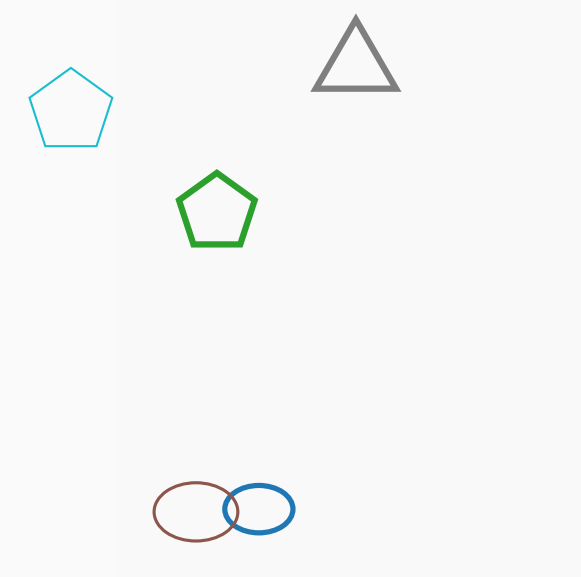[{"shape": "oval", "thickness": 2.5, "radius": 0.29, "center": [0.445, 0.117]}, {"shape": "pentagon", "thickness": 3, "radius": 0.34, "center": [0.373, 0.631]}, {"shape": "oval", "thickness": 1.5, "radius": 0.36, "center": [0.337, 0.113]}, {"shape": "triangle", "thickness": 3, "radius": 0.4, "center": [0.612, 0.885]}, {"shape": "pentagon", "thickness": 1, "radius": 0.37, "center": [0.122, 0.807]}]